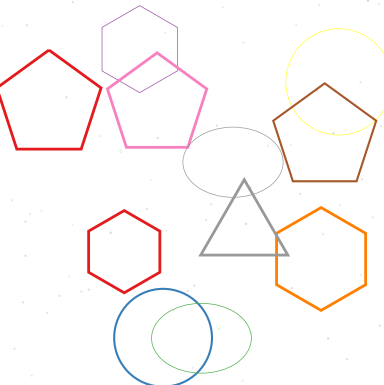[{"shape": "hexagon", "thickness": 2, "radius": 0.53, "center": [0.323, 0.346]}, {"shape": "pentagon", "thickness": 2, "radius": 0.71, "center": [0.127, 0.728]}, {"shape": "circle", "thickness": 1.5, "radius": 0.64, "center": [0.424, 0.123]}, {"shape": "oval", "thickness": 0.5, "radius": 0.65, "center": [0.523, 0.121]}, {"shape": "hexagon", "thickness": 0.5, "radius": 0.57, "center": [0.363, 0.872]}, {"shape": "hexagon", "thickness": 2, "radius": 0.67, "center": [0.834, 0.327]}, {"shape": "circle", "thickness": 0.5, "radius": 0.69, "center": [0.88, 0.787]}, {"shape": "pentagon", "thickness": 1.5, "radius": 0.7, "center": [0.843, 0.643]}, {"shape": "pentagon", "thickness": 2, "radius": 0.68, "center": [0.408, 0.727]}, {"shape": "oval", "thickness": 0.5, "radius": 0.65, "center": [0.605, 0.579]}, {"shape": "triangle", "thickness": 2, "radius": 0.65, "center": [0.634, 0.403]}]